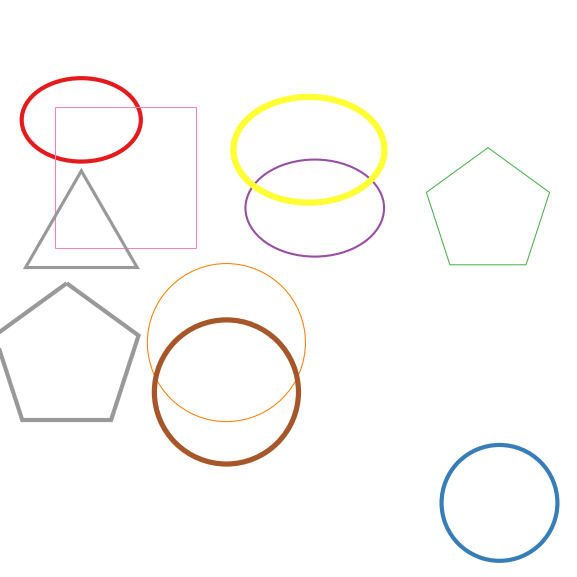[{"shape": "oval", "thickness": 2, "radius": 0.52, "center": [0.141, 0.792]}, {"shape": "circle", "thickness": 2, "radius": 0.5, "center": [0.865, 0.128]}, {"shape": "pentagon", "thickness": 0.5, "radius": 0.56, "center": [0.845, 0.631]}, {"shape": "oval", "thickness": 1, "radius": 0.6, "center": [0.545, 0.639]}, {"shape": "circle", "thickness": 0.5, "radius": 0.68, "center": [0.392, 0.406]}, {"shape": "oval", "thickness": 3, "radius": 0.65, "center": [0.535, 0.74]}, {"shape": "circle", "thickness": 2.5, "radius": 0.62, "center": [0.392, 0.32]}, {"shape": "square", "thickness": 0.5, "radius": 0.61, "center": [0.217, 0.692]}, {"shape": "pentagon", "thickness": 2, "radius": 0.65, "center": [0.115, 0.378]}, {"shape": "triangle", "thickness": 1.5, "radius": 0.56, "center": [0.141, 0.592]}]